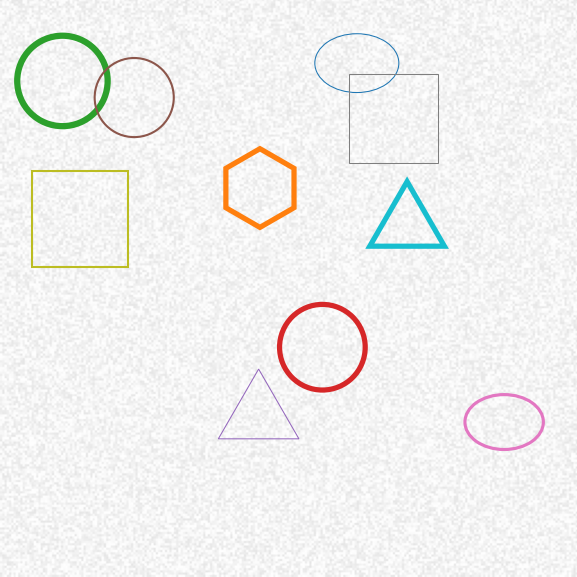[{"shape": "oval", "thickness": 0.5, "radius": 0.36, "center": [0.618, 0.89]}, {"shape": "hexagon", "thickness": 2.5, "radius": 0.34, "center": [0.45, 0.674]}, {"shape": "circle", "thickness": 3, "radius": 0.39, "center": [0.108, 0.859]}, {"shape": "circle", "thickness": 2.5, "radius": 0.37, "center": [0.558, 0.398]}, {"shape": "triangle", "thickness": 0.5, "radius": 0.4, "center": [0.448, 0.28]}, {"shape": "circle", "thickness": 1, "radius": 0.34, "center": [0.232, 0.83]}, {"shape": "oval", "thickness": 1.5, "radius": 0.34, "center": [0.873, 0.268]}, {"shape": "square", "thickness": 0.5, "radius": 0.38, "center": [0.682, 0.794]}, {"shape": "square", "thickness": 1, "radius": 0.42, "center": [0.138, 0.62]}, {"shape": "triangle", "thickness": 2.5, "radius": 0.37, "center": [0.705, 0.61]}]